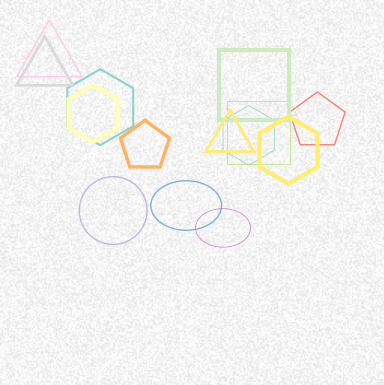[{"shape": "hexagon", "thickness": 0.5, "radius": 0.39, "center": [0.646, 0.649]}, {"shape": "hexagon", "thickness": 1.5, "radius": 0.49, "center": [0.26, 0.722]}, {"shape": "hexagon", "thickness": 3, "radius": 0.37, "center": [0.242, 0.705]}, {"shape": "circle", "thickness": 1, "radius": 0.44, "center": [0.294, 0.453]}, {"shape": "pentagon", "thickness": 1, "radius": 0.38, "center": [0.824, 0.685]}, {"shape": "oval", "thickness": 1, "radius": 0.46, "center": [0.484, 0.466]}, {"shape": "pentagon", "thickness": 2.5, "radius": 0.33, "center": [0.377, 0.621]}, {"shape": "square", "thickness": 0.5, "radius": 0.41, "center": [0.672, 0.655]}, {"shape": "triangle", "thickness": 1, "radius": 0.49, "center": [0.128, 0.85]}, {"shape": "triangle", "thickness": 2, "radius": 0.42, "center": [0.116, 0.821]}, {"shape": "oval", "thickness": 0.5, "radius": 0.36, "center": [0.579, 0.408]}, {"shape": "square", "thickness": 3, "radius": 0.45, "center": [0.66, 0.779]}, {"shape": "triangle", "thickness": 2, "radius": 0.36, "center": [0.597, 0.642]}, {"shape": "hexagon", "thickness": 3, "radius": 0.44, "center": [0.749, 0.61]}]